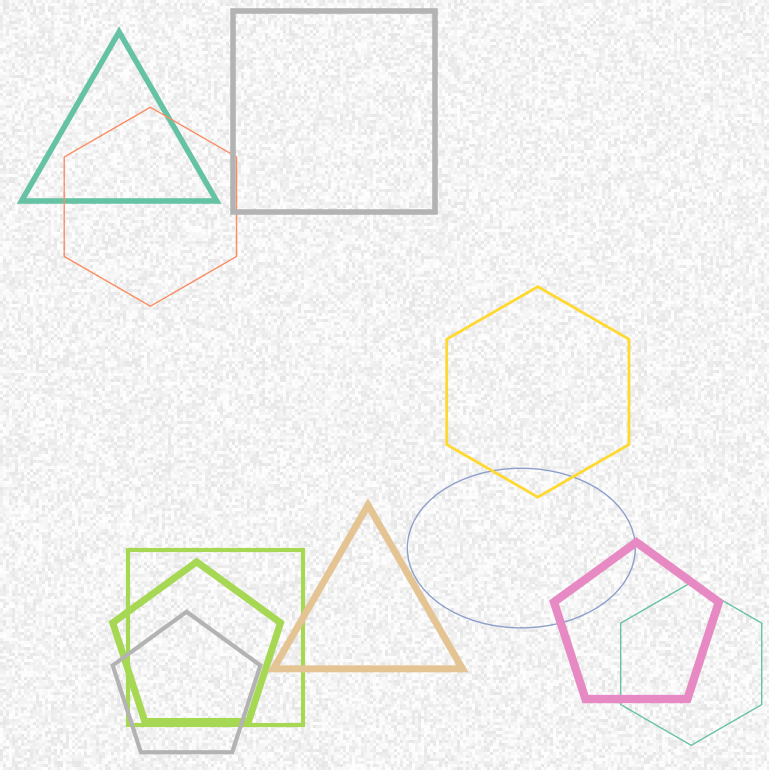[{"shape": "hexagon", "thickness": 0.5, "radius": 0.53, "center": [0.898, 0.138]}, {"shape": "triangle", "thickness": 2, "radius": 0.73, "center": [0.155, 0.812]}, {"shape": "hexagon", "thickness": 0.5, "radius": 0.65, "center": [0.195, 0.732]}, {"shape": "oval", "thickness": 0.5, "radius": 0.74, "center": [0.677, 0.288]}, {"shape": "pentagon", "thickness": 3, "radius": 0.56, "center": [0.827, 0.183]}, {"shape": "pentagon", "thickness": 2.5, "radius": 0.57, "center": [0.255, 0.156]}, {"shape": "square", "thickness": 1.5, "radius": 0.57, "center": [0.28, 0.172]}, {"shape": "hexagon", "thickness": 1, "radius": 0.68, "center": [0.698, 0.491]}, {"shape": "triangle", "thickness": 2.5, "radius": 0.71, "center": [0.478, 0.202]}, {"shape": "pentagon", "thickness": 1.5, "radius": 0.5, "center": [0.242, 0.105]}, {"shape": "square", "thickness": 2, "radius": 0.65, "center": [0.434, 0.855]}]